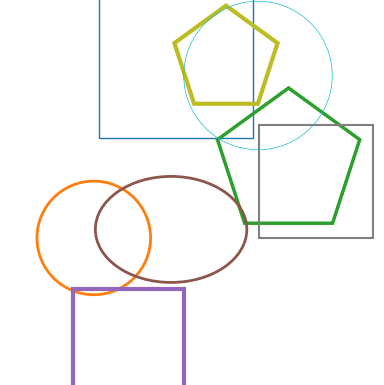[{"shape": "square", "thickness": 1, "radius": 1.0, "center": [0.457, 0.841]}, {"shape": "circle", "thickness": 2, "radius": 0.74, "center": [0.244, 0.382]}, {"shape": "pentagon", "thickness": 2.5, "radius": 0.97, "center": [0.75, 0.577]}, {"shape": "square", "thickness": 3, "radius": 0.72, "center": [0.335, 0.105]}, {"shape": "oval", "thickness": 2, "radius": 0.98, "center": [0.444, 0.404]}, {"shape": "square", "thickness": 1.5, "radius": 0.74, "center": [0.821, 0.528]}, {"shape": "pentagon", "thickness": 3, "radius": 0.7, "center": [0.587, 0.844]}, {"shape": "circle", "thickness": 0.5, "radius": 0.96, "center": [0.67, 0.804]}]